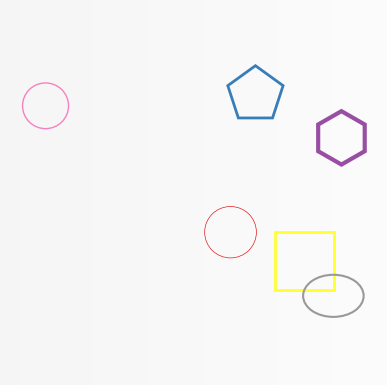[{"shape": "circle", "thickness": 0.5, "radius": 0.33, "center": [0.595, 0.397]}, {"shape": "pentagon", "thickness": 2, "radius": 0.38, "center": [0.659, 0.754]}, {"shape": "hexagon", "thickness": 3, "radius": 0.35, "center": [0.881, 0.642]}, {"shape": "square", "thickness": 2, "radius": 0.38, "center": [0.787, 0.322]}, {"shape": "circle", "thickness": 1, "radius": 0.3, "center": [0.118, 0.725]}, {"shape": "oval", "thickness": 1.5, "radius": 0.39, "center": [0.86, 0.232]}]